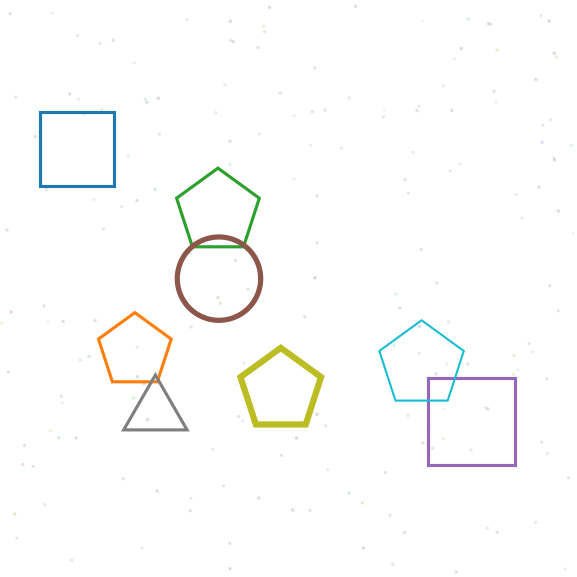[{"shape": "square", "thickness": 1.5, "radius": 0.32, "center": [0.133, 0.741]}, {"shape": "pentagon", "thickness": 1.5, "radius": 0.33, "center": [0.234, 0.392]}, {"shape": "pentagon", "thickness": 1.5, "radius": 0.38, "center": [0.377, 0.633]}, {"shape": "square", "thickness": 1.5, "radius": 0.38, "center": [0.817, 0.269]}, {"shape": "circle", "thickness": 2.5, "radius": 0.36, "center": [0.379, 0.517]}, {"shape": "triangle", "thickness": 1.5, "radius": 0.32, "center": [0.269, 0.286]}, {"shape": "pentagon", "thickness": 3, "radius": 0.37, "center": [0.486, 0.323]}, {"shape": "pentagon", "thickness": 1, "radius": 0.38, "center": [0.73, 0.368]}]